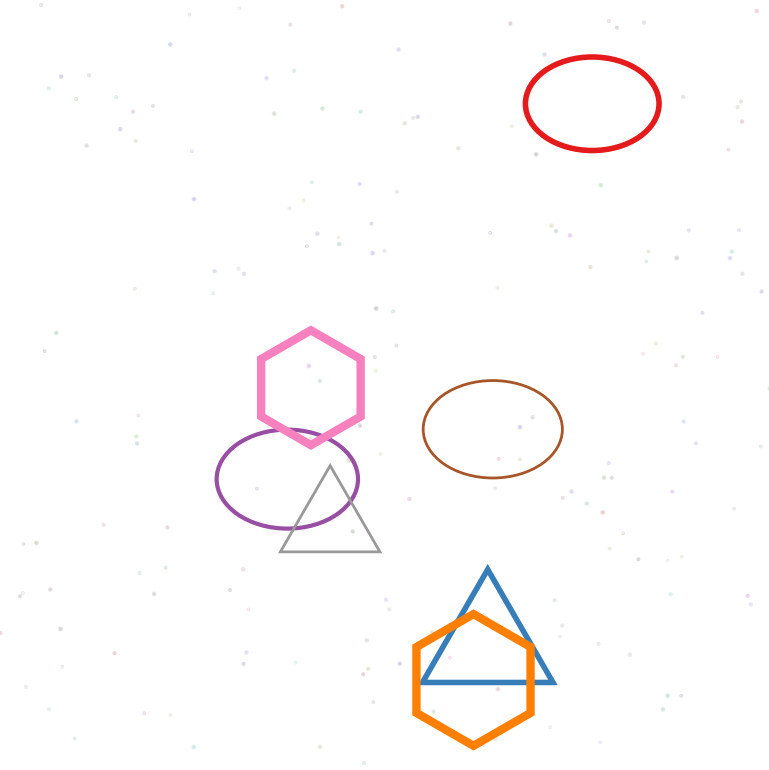[{"shape": "oval", "thickness": 2, "radius": 0.43, "center": [0.769, 0.865]}, {"shape": "triangle", "thickness": 2, "radius": 0.49, "center": [0.633, 0.163]}, {"shape": "oval", "thickness": 1.5, "radius": 0.46, "center": [0.373, 0.378]}, {"shape": "hexagon", "thickness": 3, "radius": 0.43, "center": [0.615, 0.117]}, {"shape": "oval", "thickness": 1, "radius": 0.45, "center": [0.64, 0.443]}, {"shape": "hexagon", "thickness": 3, "radius": 0.37, "center": [0.404, 0.496]}, {"shape": "triangle", "thickness": 1, "radius": 0.37, "center": [0.429, 0.321]}]